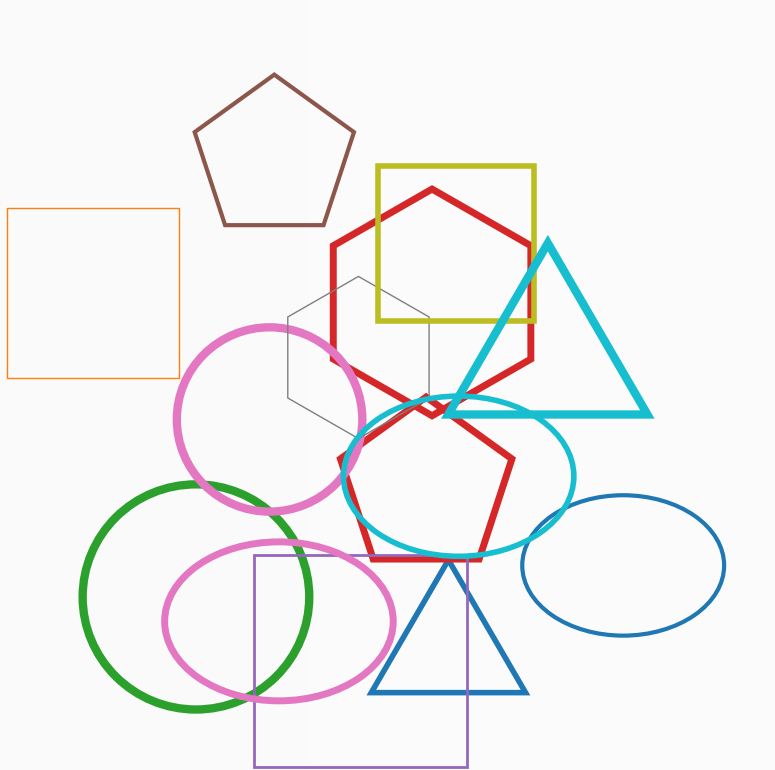[{"shape": "oval", "thickness": 1.5, "radius": 0.65, "center": [0.804, 0.266]}, {"shape": "triangle", "thickness": 2, "radius": 0.57, "center": [0.579, 0.158]}, {"shape": "square", "thickness": 0.5, "radius": 0.55, "center": [0.12, 0.62]}, {"shape": "circle", "thickness": 3, "radius": 0.73, "center": [0.253, 0.225]}, {"shape": "hexagon", "thickness": 2.5, "radius": 0.74, "center": [0.558, 0.607]}, {"shape": "pentagon", "thickness": 2.5, "radius": 0.58, "center": [0.55, 0.368]}, {"shape": "square", "thickness": 1, "radius": 0.69, "center": [0.465, 0.141]}, {"shape": "pentagon", "thickness": 1.5, "radius": 0.54, "center": [0.354, 0.795]}, {"shape": "circle", "thickness": 3, "radius": 0.6, "center": [0.348, 0.455]}, {"shape": "oval", "thickness": 2.5, "radius": 0.74, "center": [0.36, 0.193]}, {"shape": "hexagon", "thickness": 0.5, "radius": 0.53, "center": [0.462, 0.536]}, {"shape": "square", "thickness": 2, "radius": 0.5, "center": [0.589, 0.684]}, {"shape": "triangle", "thickness": 3, "radius": 0.74, "center": [0.707, 0.536]}, {"shape": "oval", "thickness": 2, "radius": 0.74, "center": [0.592, 0.382]}]